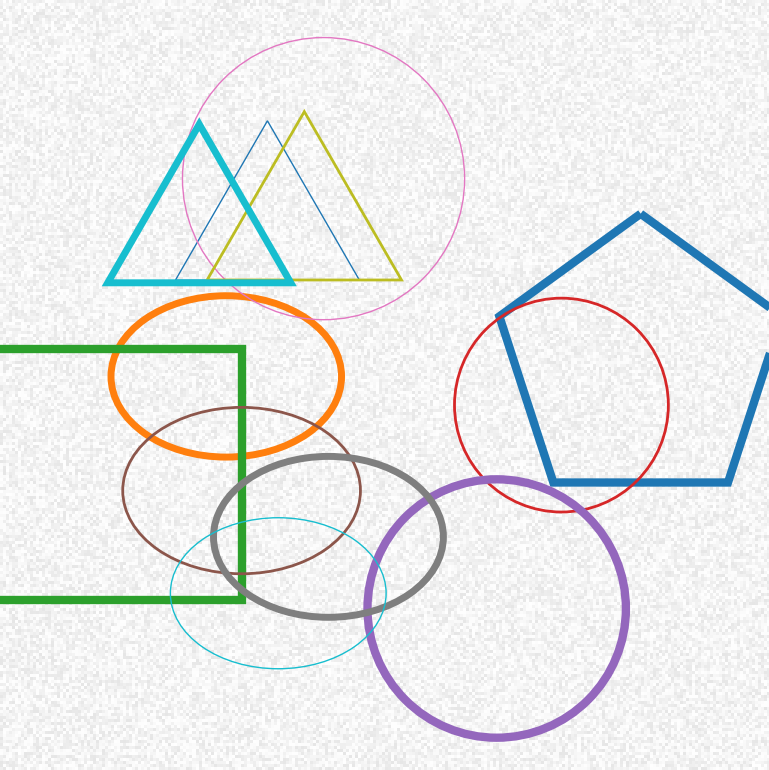[{"shape": "pentagon", "thickness": 3, "radius": 0.96, "center": [0.832, 0.529]}, {"shape": "triangle", "thickness": 0.5, "radius": 0.69, "center": [0.347, 0.705]}, {"shape": "oval", "thickness": 2.5, "radius": 0.75, "center": [0.294, 0.511]}, {"shape": "square", "thickness": 3, "radius": 0.81, "center": [0.152, 0.384]}, {"shape": "circle", "thickness": 1, "radius": 0.69, "center": [0.729, 0.474]}, {"shape": "circle", "thickness": 3, "radius": 0.84, "center": [0.645, 0.21]}, {"shape": "oval", "thickness": 1, "radius": 0.77, "center": [0.314, 0.363]}, {"shape": "circle", "thickness": 0.5, "radius": 0.92, "center": [0.42, 0.768]}, {"shape": "oval", "thickness": 2.5, "radius": 0.75, "center": [0.427, 0.303]}, {"shape": "triangle", "thickness": 1, "radius": 0.73, "center": [0.395, 0.709]}, {"shape": "triangle", "thickness": 2.5, "radius": 0.69, "center": [0.259, 0.701]}, {"shape": "oval", "thickness": 0.5, "radius": 0.7, "center": [0.361, 0.23]}]